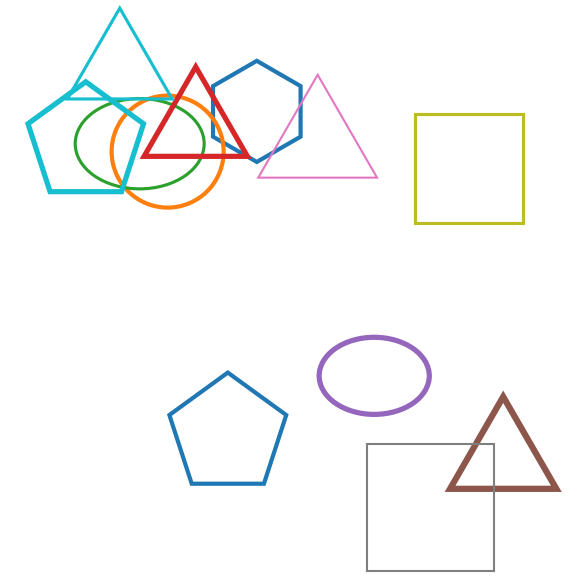[{"shape": "pentagon", "thickness": 2, "radius": 0.53, "center": [0.394, 0.248]}, {"shape": "hexagon", "thickness": 2, "radius": 0.44, "center": [0.445, 0.806]}, {"shape": "circle", "thickness": 2, "radius": 0.48, "center": [0.29, 0.737]}, {"shape": "oval", "thickness": 1.5, "radius": 0.56, "center": [0.242, 0.75]}, {"shape": "triangle", "thickness": 2.5, "radius": 0.52, "center": [0.339, 0.78]}, {"shape": "oval", "thickness": 2.5, "radius": 0.48, "center": [0.648, 0.348]}, {"shape": "triangle", "thickness": 3, "radius": 0.53, "center": [0.871, 0.206]}, {"shape": "triangle", "thickness": 1, "radius": 0.59, "center": [0.55, 0.751]}, {"shape": "square", "thickness": 1, "radius": 0.55, "center": [0.745, 0.121]}, {"shape": "square", "thickness": 1.5, "radius": 0.47, "center": [0.813, 0.707]}, {"shape": "triangle", "thickness": 1.5, "radius": 0.52, "center": [0.207, 0.88]}, {"shape": "pentagon", "thickness": 2.5, "radius": 0.53, "center": [0.149, 0.752]}]